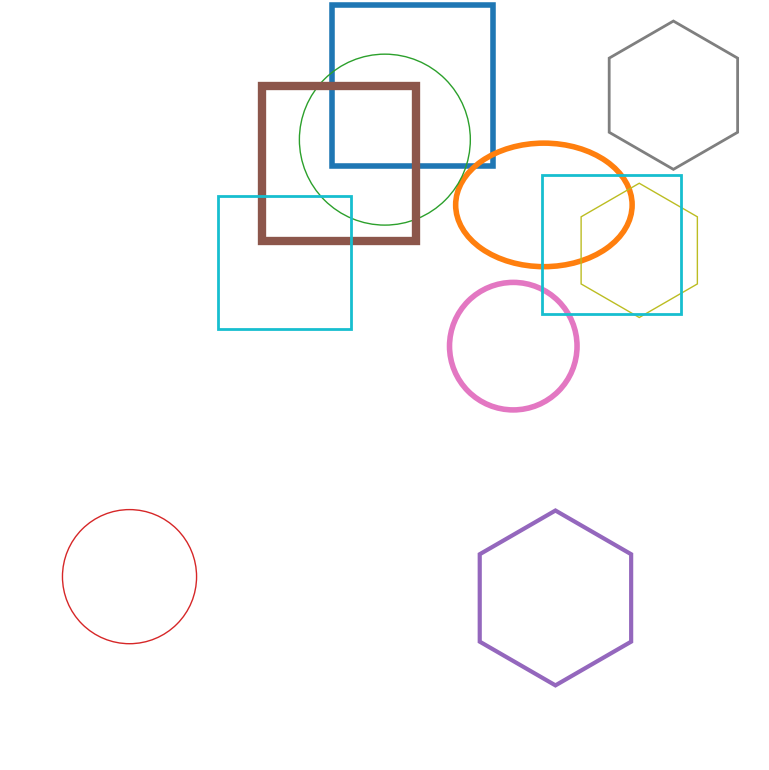[{"shape": "square", "thickness": 2, "radius": 0.52, "center": [0.536, 0.889]}, {"shape": "oval", "thickness": 2, "radius": 0.57, "center": [0.706, 0.734]}, {"shape": "circle", "thickness": 0.5, "radius": 0.56, "center": [0.5, 0.819]}, {"shape": "circle", "thickness": 0.5, "radius": 0.44, "center": [0.168, 0.251]}, {"shape": "hexagon", "thickness": 1.5, "radius": 0.57, "center": [0.721, 0.223]}, {"shape": "square", "thickness": 3, "radius": 0.5, "center": [0.44, 0.788]}, {"shape": "circle", "thickness": 2, "radius": 0.41, "center": [0.667, 0.55]}, {"shape": "hexagon", "thickness": 1, "radius": 0.48, "center": [0.875, 0.876]}, {"shape": "hexagon", "thickness": 0.5, "radius": 0.44, "center": [0.83, 0.675]}, {"shape": "square", "thickness": 1, "radius": 0.45, "center": [0.794, 0.682]}, {"shape": "square", "thickness": 1, "radius": 0.43, "center": [0.37, 0.659]}]